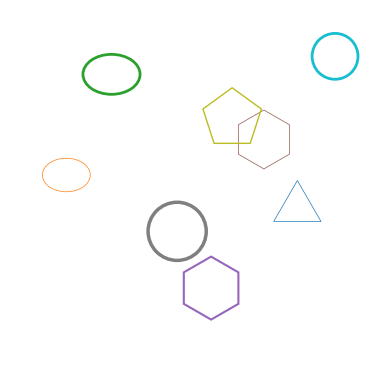[{"shape": "triangle", "thickness": 0.5, "radius": 0.36, "center": [0.772, 0.46]}, {"shape": "oval", "thickness": 0.5, "radius": 0.31, "center": [0.172, 0.545]}, {"shape": "oval", "thickness": 2, "radius": 0.37, "center": [0.29, 0.807]}, {"shape": "hexagon", "thickness": 1.5, "radius": 0.41, "center": [0.548, 0.252]}, {"shape": "hexagon", "thickness": 0.5, "radius": 0.38, "center": [0.685, 0.638]}, {"shape": "circle", "thickness": 2.5, "radius": 0.38, "center": [0.46, 0.399]}, {"shape": "pentagon", "thickness": 1, "radius": 0.4, "center": [0.603, 0.692]}, {"shape": "circle", "thickness": 2, "radius": 0.3, "center": [0.87, 0.854]}]